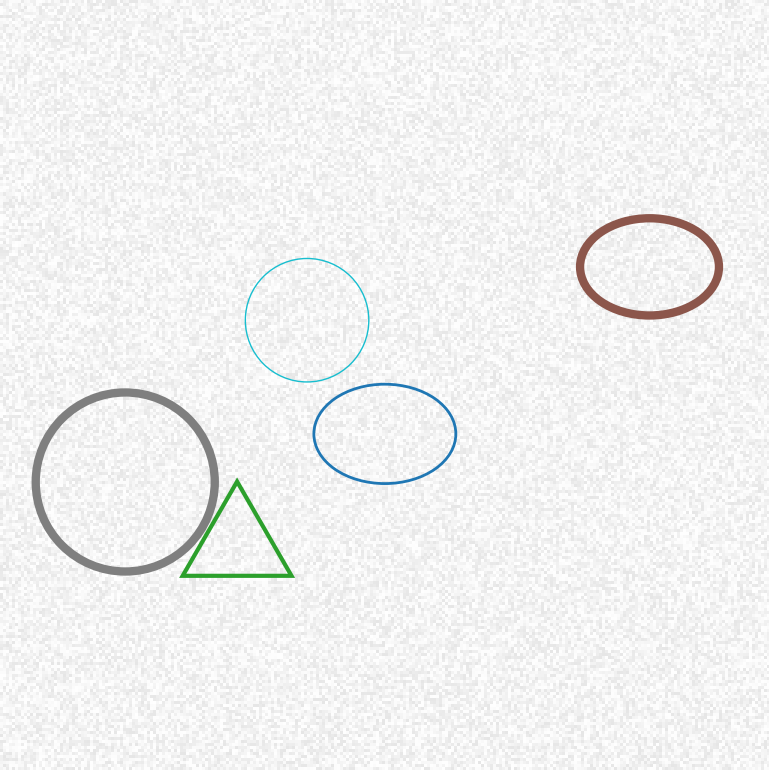[{"shape": "oval", "thickness": 1, "radius": 0.46, "center": [0.5, 0.436]}, {"shape": "triangle", "thickness": 1.5, "radius": 0.41, "center": [0.308, 0.293]}, {"shape": "oval", "thickness": 3, "radius": 0.45, "center": [0.844, 0.653]}, {"shape": "circle", "thickness": 3, "radius": 0.58, "center": [0.163, 0.374]}, {"shape": "circle", "thickness": 0.5, "radius": 0.4, "center": [0.399, 0.584]}]